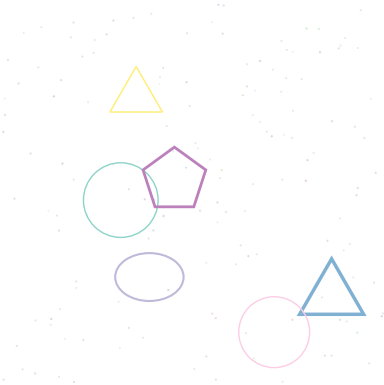[{"shape": "circle", "thickness": 1, "radius": 0.48, "center": [0.314, 0.48]}, {"shape": "oval", "thickness": 1.5, "radius": 0.44, "center": [0.388, 0.28]}, {"shape": "triangle", "thickness": 2.5, "radius": 0.48, "center": [0.861, 0.232]}, {"shape": "circle", "thickness": 1, "radius": 0.46, "center": [0.712, 0.137]}, {"shape": "pentagon", "thickness": 2, "radius": 0.43, "center": [0.453, 0.532]}, {"shape": "triangle", "thickness": 1, "radius": 0.39, "center": [0.354, 0.748]}]